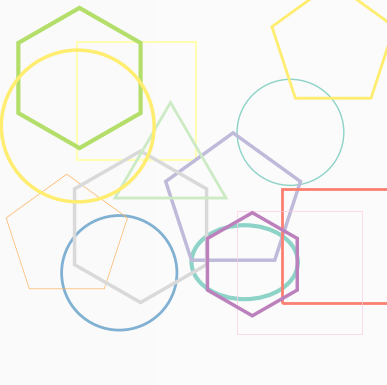[{"shape": "oval", "thickness": 3, "radius": 0.69, "center": [0.631, 0.319]}, {"shape": "circle", "thickness": 1, "radius": 0.69, "center": [0.75, 0.656]}, {"shape": "square", "thickness": 1.5, "radius": 0.77, "center": [0.351, 0.738]}, {"shape": "pentagon", "thickness": 2.5, "radius": 0.91, "center": [0.601, 0.472]}, {"shape": "square", "thickness": 2, "radius": 0.74, "center": [0.877, 0.362]}, {"shape": "circle", "thickness": 2, "radius": 0.74, "center": [0.308, 0.291]}, {"shape": "pentagon", "thickness": 0.5, "radius": 0.82, "center": [0.172, 0.383]}, {"shape": "hexagon", "thickness": 3, "radius": 0.91, "center": [0.205, 0.797]}, {"shape": "square", "thickness": 0.5, "radius": 0.8, "center": [0.772, 0.292]}, {"shape": "hexagon", "thickness": 2.5, "radius": 0.98, "center": [0.363, 0.411]}, {"shape": "hexagon", "thickness": 2.5, "radius": 0.67, "center": [0.651, 0.314]}, {"shape": "triangle", "thickness": 2, "radius": 0.83, "center": [0.44, 0.568]}, {"shape": "pentagon", "thickness": 2, "radius": 0.83, "center": [0.86, 0.879]}, {"shape": "circle", "thickness": 2.5, "radius": 0.99, "center": [0.201, 0.673]}]